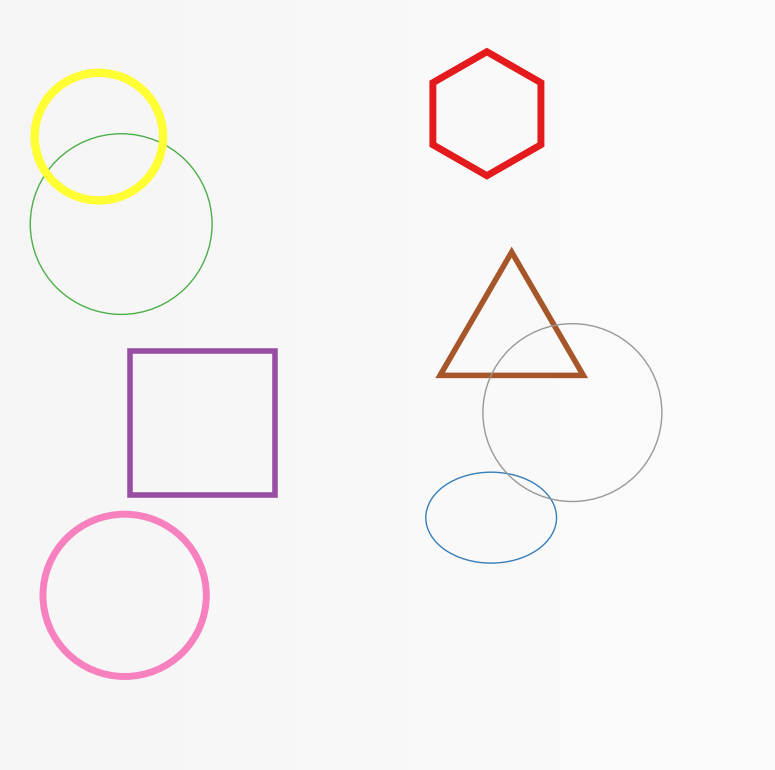[{"shape": "hexagon", "thickness": 2.5, "radius": 0.4, "center": [0.628, 0.852]}, {"shape": "oval", "thickness": 0.5, "radius": 0.42, "center": [0.634, 0.328]}, {"shape": "circle", "thickness": 0.5, "radius": 0.59, "center": [0.156, 0.709]}, {"shape": "square", "thickness": 2, "radius": 0.47, "center": [0.261, 0.451]}, {"shape": "circle", "thickness": 3, "radius": 0.41, "center": [0.128, 0.823]}, {"shape": "triangle", "thickness": 2, "radius": 0.53, "center": [0.66, 0.566]}, {"shape": "circle", "thickness": 2.5, "radius": 0.53, "center": [0.161, 0.227]}, {"shape": "circle", "thickness": 0.5, "radius": 0.58, "center": [0.739, 0.464]}]